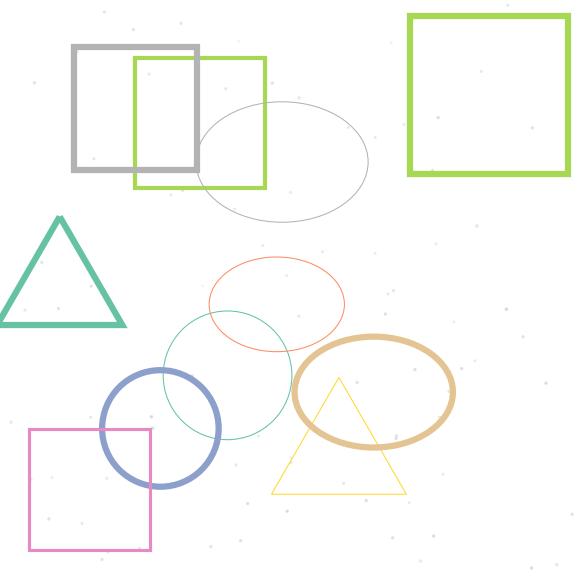[{"shape": "circle", "thickness": 0.5, "radius": 0.56, "center": [0.394, 0.349]}, {"shape": "triangle", "thickness": 3, "radius": 0.63, "center": [0.103, 0.499]}, {"shape": "oval", "thickness": 0.5, "radius": 0.59, "center": [0.479, 0.472]}, {"shape": "circle", "thickness": 3, "radius": 0.5, "center": [0.278, 0.257]}, {"shape": "square", "thickness": 1.5, "radius": 0.53, "center": [0.155, 0.152]}, {"shape": "square", "thickness": 3, "radius": 0.68, "center": [0.847, 0.835]}, {"shape": "square", "thickness": 2, "radius": 0.56, "center": [0.346, 0.786]}, {"shape": "triangle", "thickness": 0.5, "radius": 0.67, "center": [0.587, 0.211]}, {"shape": "oval", "thickness": 3, "radius": 0.69, "center": [0.647, 0.32]}, {"shape": "square", "thickness": 3, "radius": 0.53, "center": [0.235, 0.811]}, {"shape": "oval", "thickness": 0.5, "radius": 0.74, "center": [0.488, 0.719]}]